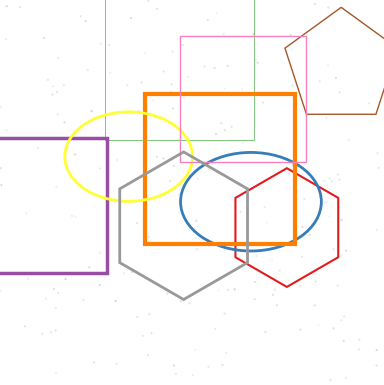[{"shape": "hexagon", "thickness": 1.5, "radius": 0.77, "center": [0.745, 0.409]}, {"shape": "oval", "thickness": 2, "radius": 0.91, "center": [0.652, 0.476]}, {"shape": "square", "thickness": 0.5, "radius": 0.97, "center": [0.465, 0.83]}, {"shape": "square", "thickness": 2.5, "radius": 0.88, "center": [0.101, 0.466]}, {"shape": "square", "thickness": 3, "radius": 0.97, "center": [0.571, 0.56]}, {"shape": "oval", "thickness": 2, "radius": 0.83, "center": [0.334, 0.593]}, {"shape": "pentagon", "thickness": 1, "radius": 0.77, "center": [0.886, 0.827]}, {"shape": "square", "thickness": 1, "radius": 0.82, "center": [0.63, 0.743]}, {"shape": "hexagon", "thickness": 2, "radius": 0.96, "center": [0.477, 0.414]}]